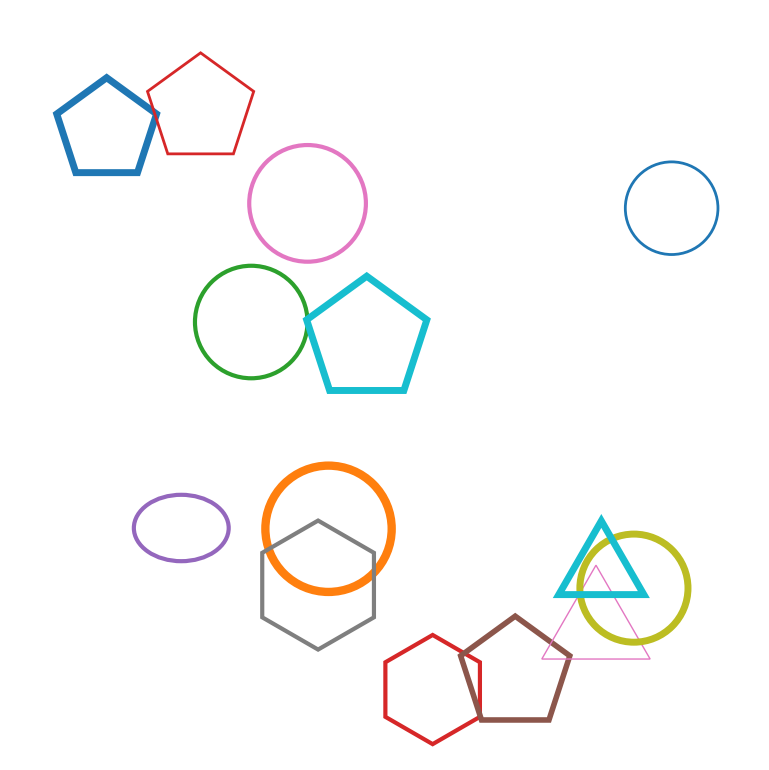[{"shape": "pentagon", "thickness": 2.5, "radius": 0.34, "center": [0.139, 0.831]}, {"shape": "circle", "thickness": 1, "radius": 0.3, "center": [0.872, 0.73]}, {"shape": "circle", "thickness": 3, "radius": 0.41, "center": [0.427, 0.313]}, {"shape": "circle", "thickness": 1.5, "radius": 0.37, "center": [0.326, 0.582]}, {"shape": "hexagon", "thickness": 1.5, "radius": 0.35, "center": [0.562, 0.104]}, {"shape": "pentagon", "thickness": 1, "radius": 0.36, "center": [0.261, 0.859]}, {"shape": "oval", "thickness": 1.5, "radius": 0.31, "center": [0.235, 0.314]}, {"shape": "pentagon", "thickness": 2, "radius": 0.37, "center": [0.669, 0.125]}, {"shape": "triangle", "thickness": 0.5, "radius": 0.41, "center": [0.774, 0.185]}, {"shape": "circle", "thickness": 1.5, "radius": 0.38, "center": [0.399, 0.736]}, {"shape": "hexagon", "thickness": 1.5, "radius": 0.42, "center": [0.413, 0.24]}, {"shape": "circle", "thickness": 2.5, "radius": 0.35, "center": [0.823, 0.236]}, {"shape": "triangle", "thickness": 2.5, "radius": 0.32, "center": [0.781, 0.26]}, {"shape": "pentagon", "thickness": 2.5, "radius": 0.41, "center": [0.476, 0.559]}]